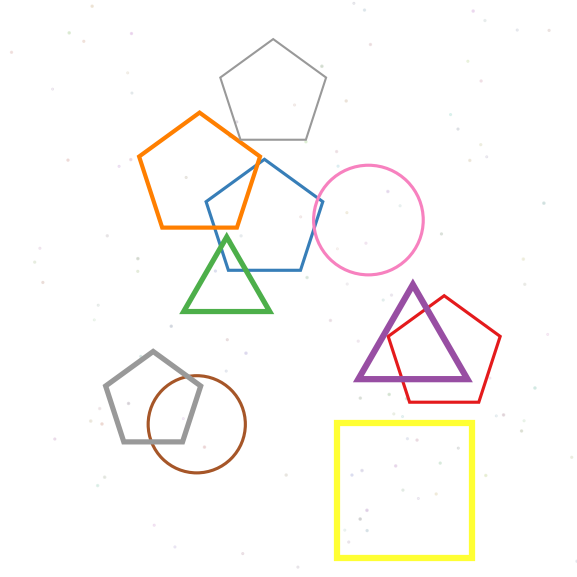[{"shape": "pentagon", "thickness": 1.5, "radius": 0.51, "center": [0.769, 0.385]}, {"shape": "pentagon", "thickness": 1.5, "radius": 0.53, "center": [0.458, 0.617]}, {"shape": "triangle", "thickness": 2.5, "radius": 0.43, "center": [0.393, 0.503]}, {"shape": "triangle", "thickness": 3, "radius": 0.55, "center": [0.715, 0.397]}, {"shape": "pentagon", "thickness": 2, "radius": 0.55, "center": [0.346, 0.694]}, {"shape": "square", "thickness": 3, "radius": 0.58, "center": [0.7, 0.15]}, {"shape": "circle", "thickness": 1.5, "radius": 0.42, "center": [0.341, 0.264]}, {"shape": "circle", "thickness": 1.5, "radius": 0.47, "center": [0.638, 0.618]}, {"shape": "pentagon", "thickness": 1, "radius": 0.48, "center": [0.473, 0.835]}, {"shape": "pentagon", "thickness": 2.5, "radius": 0.43, "center": [0.265, 0.304]}]